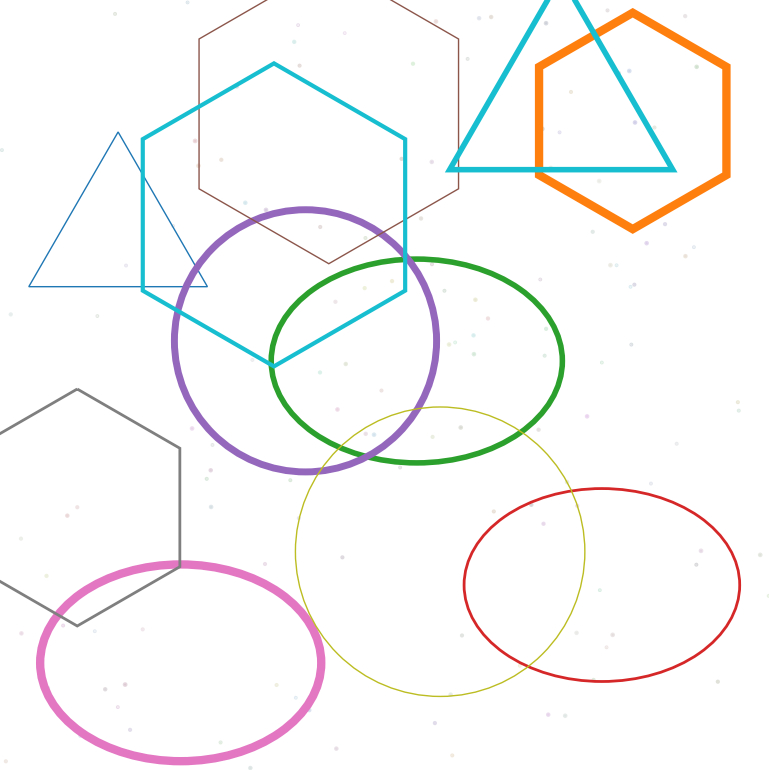[{"shape": "triangle", "thickness": 0.5, "radius": 0.67, "center": [0.153, 0.695]}, {"shape": "hexagon", "thickness": 3, "radius": 0.7, "center": [0.822, 0.843]}, {"shape": "oval", "thickness": 2, "radius": 0.95, "center": [0.541, 0.531]}, {"shape": "oval", "thickness": 1, "radius": 0.89, "center": [0.782, 0.24]}, {"shape": "circle", "thickness": 2.5, "radius": 0.85, "center": [0.397, 0.557]}, {"shape": "hexagon", "thickness": 0.5, "radius": 0.97, "center": [0.427, 0.852]}, {"shape": "oval", "thickness": 3, "radius": 0.91, "center": [0.235, 0.139]}, {"shape": "hexagon", "thickness": 1, "radius": 0.77, "center": [0.1, 0.341]}, {"shape": "circle", "thickness": 0.5, "radius": 0.94, "center": [0.572, 0.283]}, {"shape": "triangle", "thickness": 2, "radius": 0.84, "center": [0.729, 0.863]}, {"shape": "hexagon", "thickness": 1.5, "radius": 0.98, "center": [0.356, 0.721]}]